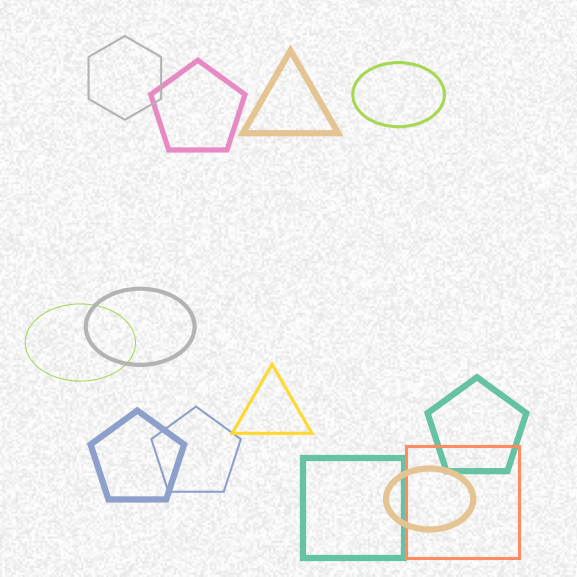[{"shape": "pentagon", "thickness": 3, "radius": 0.45, "center": [0.826, 0.256]}, {"shape": "square", "thickness": 3, "radius": 0.44, "center": [0.612, 0.119]}, {"shape": "square", "thickness": 1.5, "radius": 0.49, "center": [0.801, 0.13]}, {"shape": "pentagon", "thickness": 3, "radius": 0.43, "center": [0.238, 0.203]}, {"shape": "pentagon", "thickness": 1, "radius": 0.41, "center": [0.34, 0.214]}, {"shape": "pentagon", "thickness": 2.5, "radius": 0.43, "center": [0.343, 0.809]}, {"shape": "oval", "thickness": 1.5, "radius": 0.4, "center": [0.69, 0.835]}, {"shape": "oval", "thickness": 0.5, "radius": 0.48, "center": [0.139, 0.406]}, {"shape": "triangle", "thickness": 1.5, "radius": 0.4, "center": [0.471, 0.289]}, {"shape": "oval", "thickness": 3, "radius": 0.38, "center": [0.744, 0.135]}, {"shape": "triangle", "thickness": 3, "radius": 0.48, "center": [0.503, 0.816]}, {"shape": "hexagon", "thickness": 1, "radius": 0.36, "center": [0.216, 0.864]}, {"shape": "oval", "thickness": 2, "radius": 0.47, "center": [0.243, 0.433]}]